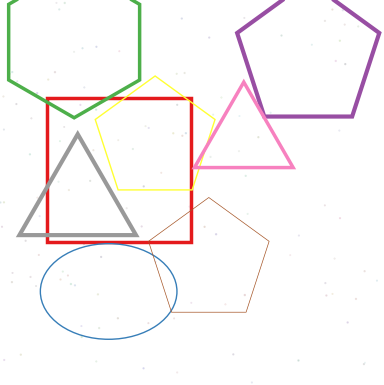[{"shape": "square", "thickness": 2.5, "radius": 0.93, "center": [0.31, 0.558]}, {"shape": "oval", "thickness": 1, "radius": 0.89, "center": [0.282, 0.243]}, {"shape": "hexagon", "thickness": 2.5, "radius": 0.98, "center": [0.193, 0.89]}, {"shape": "pentagon", "thickness": 3, "radius": 0.97, "center": [0.801, 0.854]}, {"shape": "pentagon", "thickness": 1, "radius": 0.82, "center": [0.403, 0.639]}, {"shape": "pentagon", "thickness": 0.5, "radius": 0.82, "center": [0.542, 0.322]}, {"shape": "triangle", "thickness": 2.5, "radius": 0.74, "center": [0.633, 0.639]}, {"shape": "triangle", "thickness": 3, "radius": 0.87, "center": [0.202, 0.477]}]